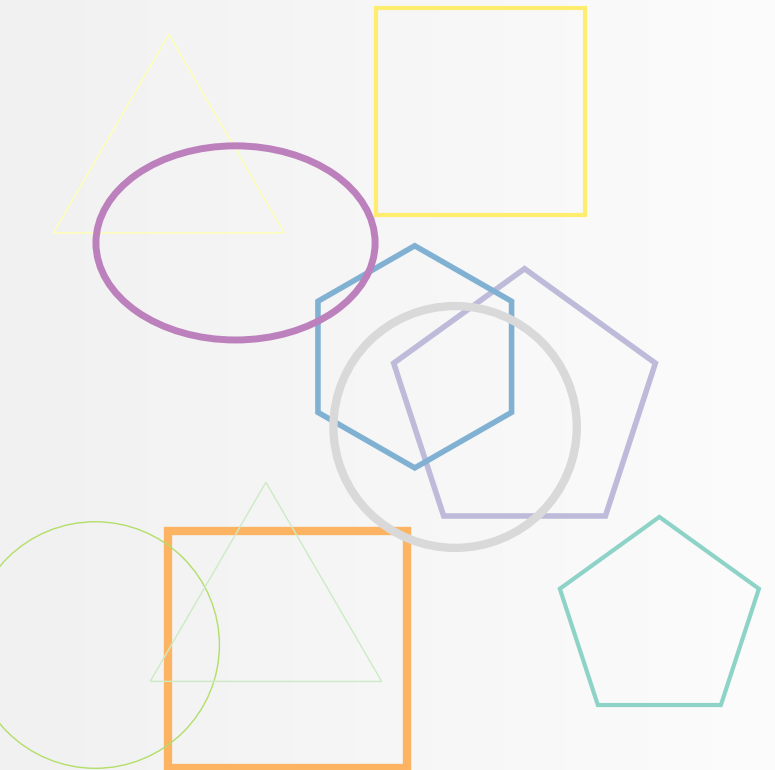[{"shape": "pentagon", "thickness": 1.5, "radius": 0.68, "center": [0.851, 0.194]}, {"shape": "triangle", "thickness": 0.5, "radius": 0.86, "center": [0.218, 0.784]}, {"shape": "pentagon", "thickness": 2, "radius": 0.89, "center": [0.677, 0.474]}, {"shape": "hexagon", "thickness": 2, "radius": 0.72, "center": [0.535, 0.537]}, {"shape": "square", "thickness": 3, "radius": 0.77, "center": [0.371, 0.156]}, {"shape": "circle", "thickness": 0.5, "radius": 0.8, "center": [0.123, 0.162]}, {"shape": "circle", "thickness": 3, "radius": 0.79, "center": [0.587, 0.446]}, {"shape": "oval", "thickness": 2.5, "radius": 0.9, "center": [0.304, 0.685]}, {"shape": "triangle", "thickness": 0.5, "radius": 0.86, "center": [0.343, 0.201]}, {"shape": "square", "thickness": 1.5, "radius": 0.67, "center": [0.62, 0.856]}]